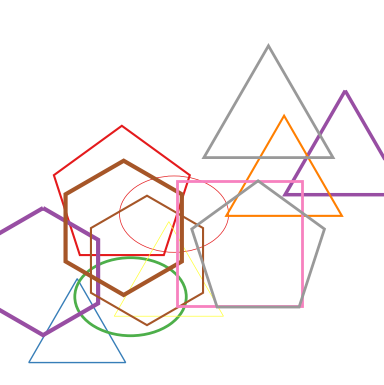[{"shape": "oval", "thickness": 0.5, "radius": 0.71, "center": [0.452, 0.444]}, {"shape": "pentagon", "thickness": 1.5, "radius": 0.93, "center": [0.316, 0.488]}, {"shape": "triangle", "thickness": 1, "radius": 0.73, "center": [0.201, 0.131]}, {"shape": "oval", "thickness": 2, "radius": 0.72, "center": [0.339, 0.229]}, {"shape": "triangle", "thickness": 2.5, "radius": 0.9, "center": [0.897, 0.584]}, {"shape": "hexagon", "thickness": 3, "radius": 0.83, "center": [0.112, 0.295]}, {"shape": "triangle", "thickness": 1.5, "radius": 0.87, "center": [0.738, 0.526]}, {"shape": "triangle", "thickness": 0.5, "radius": 0.82, "center": [0.439, 0.261]}, {"shape": "hexagon", "thickness": 1.5, "radius": 0.84, "center": [0.382, 0.324]}, {"shape": "hexagon", "thickness": 3, "radius": 0.87, "center": [0.321, 0.408]}, {"shape": "square", "thickness": 2, "radius": 0.81, "center": [0.621, 0.367]}, {"shape": "pentagon", "thickness": 2, "radius": 0.91, "center": [0.67, 0.349]}, {"shape": "triangle", "thickness": 2, "radius": 0.97, "center": [0.697, 0.687]}]